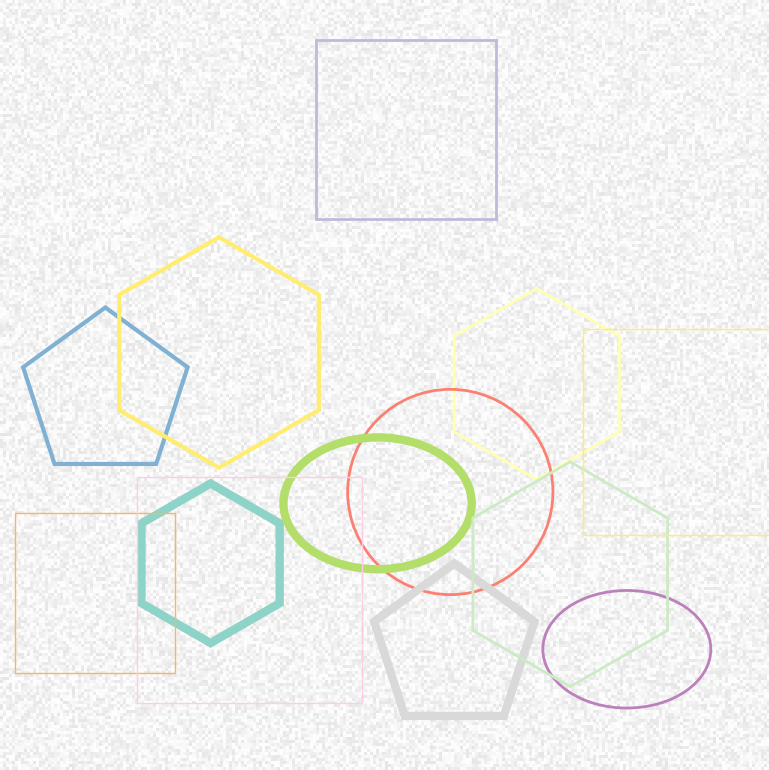[{"shape": "hexagon", "thickness": 3, "radius": 0.52, "center": [0.273, 0.268]}, {"shape": "hexagon", "thickness": 1, "radius": 0.62, "center": [0.697, 0.501]}, {"shape": "square", "thickness": 1, "radius": 0.58, "center": [0.527, 0.832]}, {"shape": "circle", "thickness": 1, "radius": 0.67, "center": [0.585, 0.361]}, {"shape": "pentagon", "thickness": 1.5, "radius": 0.56, "center": [0.137, 0.488]}, {"shape": "square", "thickness": 0.5, "radius": 0.52, "center": [0.124, 0.229]}, {"shape": "oval", "thickness": 3, "radius": 0.61, "center": [0.49, 0.346]}, {"shape": "square", "thickness": 0.5, "radius": 0.73, "center": [0.324, 0.234]}, {"shape": "pentagon", "thickness": 3, "radius": 0.55, "center": [0.59, 0.159]}, {"shape": "oval", "thickness": 1, "radius": 0.55, "center": [0.814, 0.157]}, {"shape": "hexagon", "thickness": 1, "radius": 0.73, "center": [0.741, 0.254]}, {"shape": "square", "thickness": 0.5, "radius": 0.67, "center": [0.891, 0.439]}, {"shape": "hexagon", "thickness": 1.5, "radius": 0.75, "center": [0.284, 0.542]}]